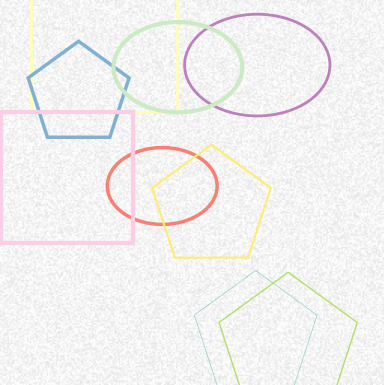[{"shape": "pentagon", "thickness": 0.5, "radius": 0.84, "center": [0.664, 0.13]}, {"shape": "square", "thickness": 2, "radius": 0.95, "center": [0.27, 0.899]}, {"shape": "oval", "thickness": 2.5, "radius": 0.71, "center": [0.421, 0.517]}, {"shape": "pentagon", "thickness": 2.5, "radius": 0.69, "center": [0.204, 0.755]}, {"shape": "pentagon", "thickness": 1, "radius": 0.94, "center": [0.748, 0.104]}, {"shape": "square", "thickness": 3, "radius": 0.85, "center": [0.174, 0.54]}, {"shape": "oval", "thickness": 2, "radius": 0.94, "center": [0.668, 0.831]}, {"shape": "oval", "thickness": 3, "radius": 0.84, "center": [0.462, 0.825]}, {"shape": "pentagon", "thickness": 1.5, "radius": 0.81, "center": [0.549, 0.462]}]